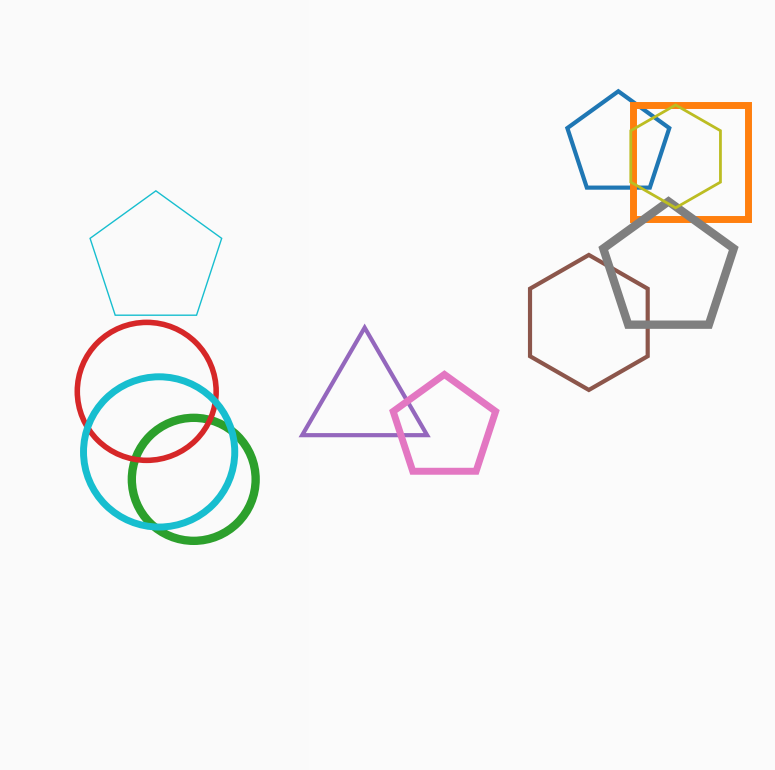[{"shape": "pentagon", "thickness": 1.5, "radius": 0.35, "center": [0.798, 0.812]}, {"shape": "square", "thickness": 2.5, "radius": 0.37, "center": [0.891, 0.789]}, {"shape": "circle", "thickness": 3, "radius": 0.4, "center": [0.25, 0.377]}, {"shape": "circle", "thickness": 2, "radius": 0.45, "center": [0.189, 0.492]}, {"shape": "triangle", "thickness": 1.5, "radius": 0.47, "center": [0.471, 0.481]}, {"shape": "hexagon", "thickness": 1.5, "radius": 0.44, "center": [0.76, 0.581]}, {"shape": "pentagon", "thickness": 2.5, "radius": 0.35, "center": [0.573, 0.444]}, {"shape": "pentagon", "thickness": 3, "radius": 0.44, "center": [0.863, 0.65]}, {"shape": "hexagon", "thickness": 1, "radius": 0.33, "center": [0.872, 0.797]}, {"shape": "circle", "thickness": 2.5, "radius": 0.49, "center": [0.205, 0.413]}, {"shape": "pentagon", "thickness": 0.5, "radius": 0.45, "center": [0.201, 0.663]}]